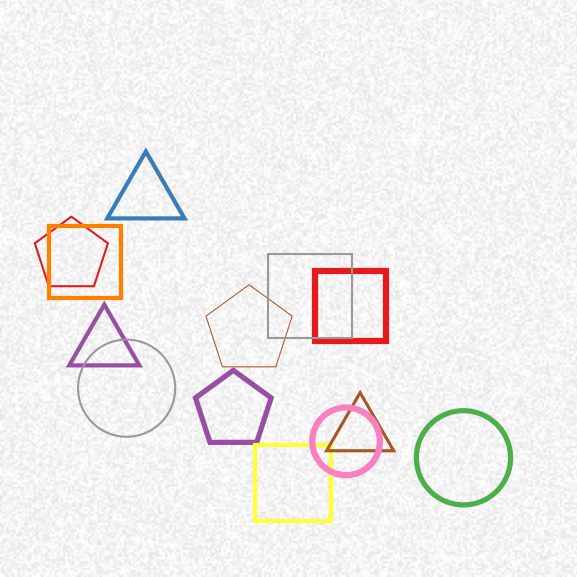[{"shape": "pentagon", "thickness": 1, "radius": 0.33, "center": [0.124, 0.557]}, {"shape": "square", "thickness": 3, "radius": 0.31, "center": [0.607, 0.469]}, {"shape": "triangle", "thickness": 2, "radius": 0.39, "center": [0.253, 0.66]}, {"shape": "circle", "thickness": 2.5, "radius": 0.41, "center": [0.803, 0.206]}, {"shape": "pentagon", "thickness": 2.5, "radius": 0.34, "center": [0.404, 0.289]}, {"shape": "triangle", "thickness": 2, "radius": 0.35, "center": [0.181, 0.402]}, {"shape": "square", "thickness": 2, "radius": 0.31, "center": [0.147, 0.546]}, {"shape": "square", "thickness": 2, "radius": 0.33, "center": [0.508, 0.163]}, {"shape": "pentagon", "thickness": 0.5, "radius": 0.39, "center": [0.431, 0.427]}, {"shape": "triangle", "thickness": 1.5, "radius": 0.34, "center": [0.624, 0.252]}, {"shape": "circle", "thickness": 3, "radius": 0.29, "center": [0.599, 0.235]}, {"shape": "square", "thickness": 1, "radius": 0.37, "center": [0.537, 0.486]}, {"shape": "circle", "thickness": 1, "radius": 0.42, "center": [0.219, 0.327]}]